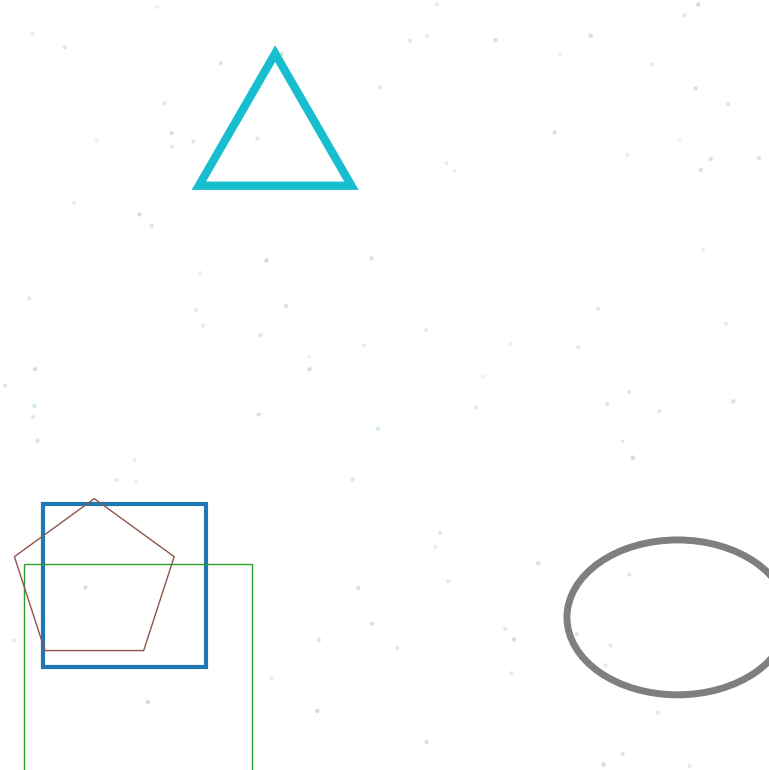[{"shape": "square", "thickness": 1.5, "radius": 0.53, "center": [0.161, 0.239]}, {"shape": "square", "thickness": 0.5, "radius": 0.74, "center": [0.179, 0.119]}, {"shape": "pentagon", "thickness": 0.5, "radius": 0.55, "center": [0.122, 0.243]}, {"shape": "oval", "thickness": 2.5, "radius": 0.72, "center": [0.88, 0.198]}, {"shape": "triangle", "thickness": 3, "radius": 0.57, "center": [0.357, 0.816]}]